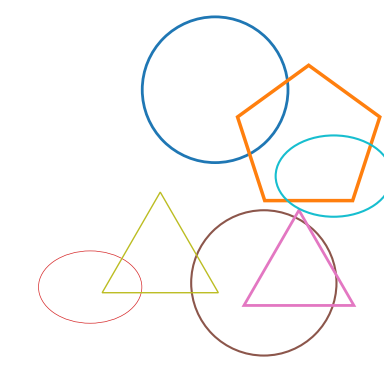[{"shape": "circle", "thickness": 2, "radius": 0.95, "center": [0.559, 0.767]}, {"shape": "pentagon", "thickness": 2.5, "radius": 0.97, "center": [0.802, 0.636]}, {"shape": "oval", "thickness": 0.5, "radius": 0.67, "center": [0.234, 0.254]}, {"shape": "circle", "thickness": 1.5, "radius": 0.94, "center": [0.685, 0.265]}, {"shape": "triangle", "thickness": 2, "radius": 0.82, "center": [0.776, 0.289]}, {"shape": "triangle", "thickness": 1, "radius": 0.87, "center": [0.416, 0.327]}, {"shape": "oval", "thickness": 1.5, "radius": 0.75, "center": [0.867, 0.543]}]